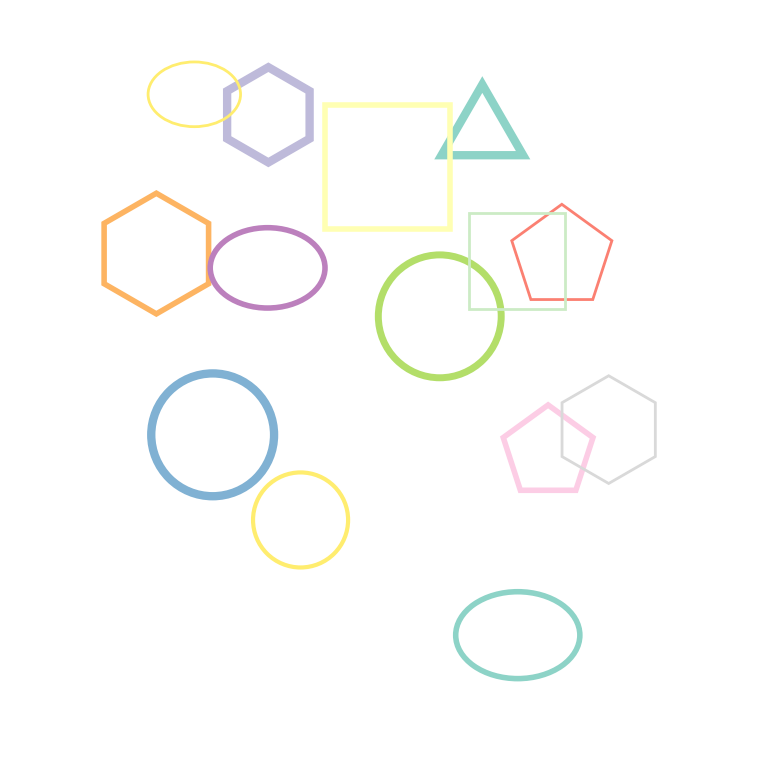[{"shape": "triangle", "thickness": 3, "radius": 0.31, "center": [0.626, 0.829]}, {"shape": "oval", "thickness": 2, "radius": 0.4, "center": [0.672, 0.175]}, {"shape": "square", "thickness": 2, "radius": 0.4, "center": [0.503, 0.783]}, {"shape": "hexagon", "thickness": 3, "radius": 0.31, "center": [0.349, 0.851]}, {"shape": "pentagon", "thickness": 1, "radius": 0.34, "center": [0.73, 0.666]}, {"shape": "circle", "thickness": 3, "radius": 0.4, "center": [0.276, 0.435]}, {"shape": "hexagon", "thickness": 2, "radius": 0.39, "center": [0.203, 0.671]}, {"shape": "circle", "thickness": 2.5, "radius": 0.4, "center": [0.571, 0.589]}, {"shape": "pentagon", "thickness": 2, "radius": 0.31, "center": [0.712, 0.413]}, {"shape": "hexagon", "thickness": 1, "radius": 0.35, "center": [0.79, 0.442]}, {"shape": "oval", "thickness": 2, "radius": 0.37, "center": [0.348, 0.652]}, {"shape": "square", "thickness": 1, "radius": 0.31, "center": [0.672, 0.661]}, {"shape": "oval", "thickness": 1, "radius": 0.3, "center": [0.252, 0.878]}, {"shape": "circle", "thickness": 1.5, "radius": 0.31, "center": [0.39, 0.325]}]